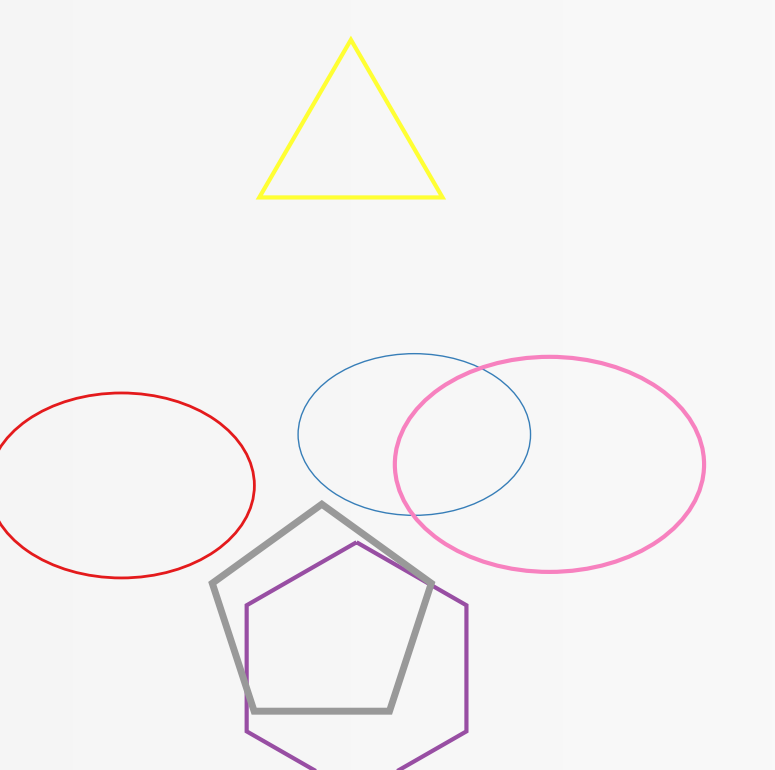[{"shape": "oval", "thickness": 1, "radius": 0.86, "center": [0.157, 0.37]}, {"shape": "oval", "thickness": 0.5, "radius": 0.75, "center": [0.535, 0.436]}, {"shape": "hexagon", "thickness": 1.5, "radius": 0.82, "center": [0.46, 0.132]}, {"shape": "triangle", "thickness": 1.5, "radius": 0.68, "center": [0.453, 0.812]}, {"shape": "oval", "thickness": 1.5, "radius": 1.0, "center": [0.709, 0.397]}, {"shape": "pentagon", "thickness": 2.5, "radius": 0.74, "center": [0.415, 0.197]}]